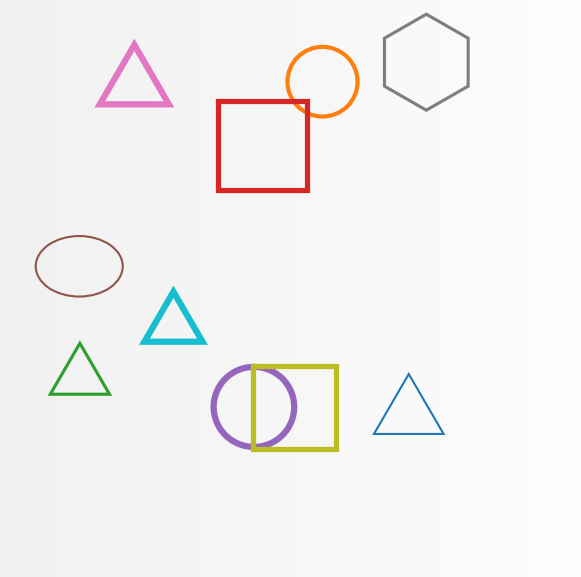[{"shape": "triangle", "thickness": 1, "radius": 0.35, "center": [0.703, 0.282]}, {"shape": "circle", "thickness": 2, "radius": 0.3, "center": [0.555, 0.858]}, {"shape": "triangle", "thickness": 1.5, "radius": 0.29, "center": [0.137, 0.346]}, {"shape": "square", "thickness": 2.5, "radius": 0.39, "center": [0.452, 0.747]}, {"shape": "circle", "thickness": 3, "radius": 0.35, "center": [0.437, 0.295]}, {"shape": "oval", "thickness": 1, "radius": 0.37, "center": [0.136, 0.538]}, {"shape": "triangle", "thickness": 3, "radius": 0.34, "center": [0.231, 0.853]}, {"shape": "hexagon", "thickness": 1.5, "radius": 0.42, "center": [0.733, 0.891]}, {"shape": "square", "thickness": 2.5, "radius": 0.36, "center": [0.507, 0.294]}, {"shape": "triangle", "thickness": 3, "radius": 0.29, "center": [0.298, 0.436]}]